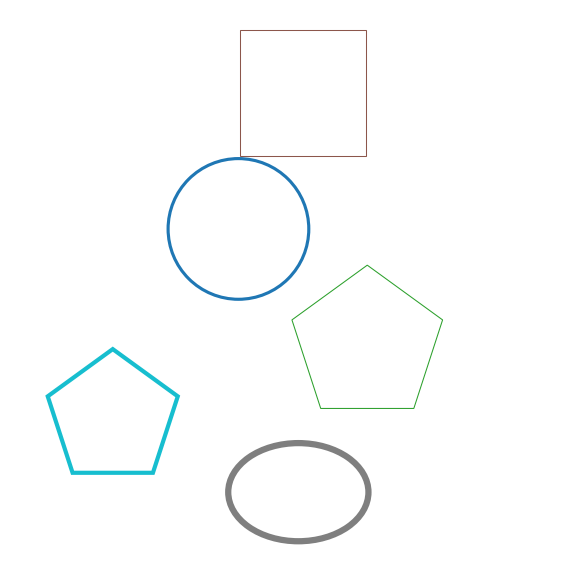[{"shape": "circle", "thickness": 1.5, "radius": 0.61, "center": [0.413, 0.603]}, {"shape": "pentagon", "thickness": 0.5, "radius": 0.69, "center": [0.636, 0.403]}, {"shape": "square", "thickness": 0.5, "radius": 0.54, "center": [0.525, 0.838]}, {"shape": "oval", "thickness": 3, "radius": 0.61, "center": [0.517, 0.147]}, {"shape": "pentagon", "thickness": 2, "radius": 0.59, "center": [0.195, 0.276]}]